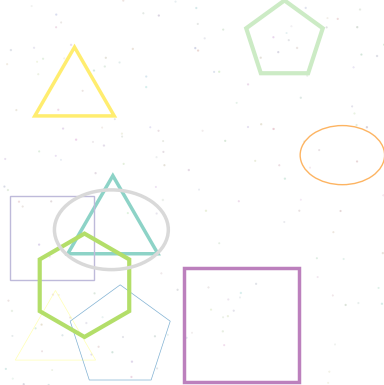[{"shape": "triangle", "thickness": 2.5, "radius": 0.68, "center": [0.293, 0.409]}, {"shape": "triangle", "thickness": 0.5, "radius": 0.6, "center": [0.144, 0.125]}, {"shape": "square", "thickness": 1, "radius": 0.54, "center": [0.135, 0.381]}, {"shape": "pentagon", "thickness": 0.5, "radius": 0.68, "center": [0.312, 0.124]}, {"shape": "oval", "thickness": 1, "radius": 0.55, "center": [0.889, 0.597]}, {"shape": "hexagon", "thickness": 3, "radius": 0.67, "center": [0.219, 0.259]}, {"shape": "oval", "thickness": 2.5, "radius": 0.74, "center": [0.289, 0.403]}, {"shape": "square", "thickness": 2.5, "radius": 0.74, "center": [0.627, 0.156]}, {"shape": "pentagon", "thickness": 3, "radius": 0.52, "center": [0.739, 0.894]}, {"shape": "triangle", "thickness": 2.5, "radius": 0.6, "center": [0.194, 0.758]}]